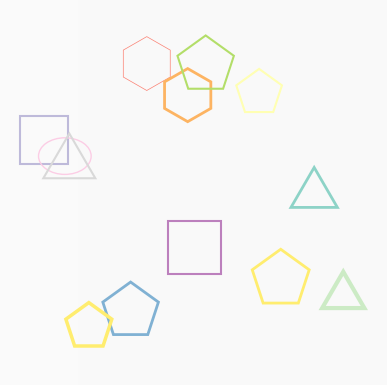[{"shape": "triangle", "thickness": 2, "radius": 0.35, "center": [0.811, 0.496]}, {"shape": "pentagon", "thickness": 1.5, "radius": 0.31, "center": [0.669, 0.759]}, {"shape": "square", "thickness": 1.5, "radius": 0.31, "center": [0.114, 0.635]}, {"shape": "hexagon", "thickness": 0.5, "radius": 0.35, "center": [0.379, 0.835]}, {"shape": "pentagon", "thickness": 2, "radius": 0.38, "center": [0.337, 0.192]}, {"shape": "hexagon", "thickness": 2, "radius": 0.34, "center": [0.484, 0.753]}, {"shape": "pentagon", "thickness": 1.5, "radius": 0.38, "center": [0.531, 0.831]}, {"shape": "oval", "thickness": 1, "radius": 0.34, "center": [0.167, 0.595]}, {"shape": "triangle", "thickness": 1.5, "radius": 0.39, "center": [0.179, 0.576]}, {"shape": "square", "thickness": 1.5, "radius": 0.34, "center": [0.503, 0.357]}, {"shape": "triangle", "thickness": 3, "radius": 0.31, "center": [0.886, 0.231]}, {"shape": "pentagon", "thickness": 2.5, "radius": 0.31, "center": [0.229, 0.152]}, {"shape": "pentagon", "thickness": 2, "radius": 0.39, "center": [0.724, 0.275]}]